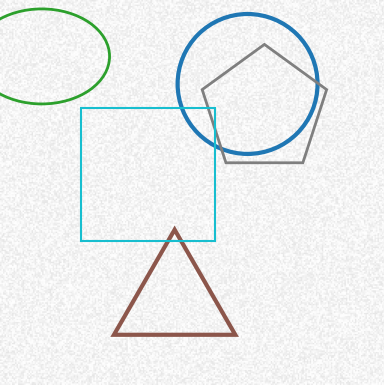[{"shape": "circle", "thickness": 3, "radius": 0.91, "center": [0.643, 0.782]}, {"shape": "oval", "thickness": 2, "radius": 0.88, "center": [0.108, 0.853]}, {"shape": "triangle", "thickness": 3, "radius": 0.91, "center": [0.454, 0.221]}, {"shape": "pentagon", "thickness": 2, "radius": 0.85, "center": [0.687, 0.715]}, {"shape": "square", "thickness": 1.5, "radius": 0.87, "center": [0.385, 0.547]}]